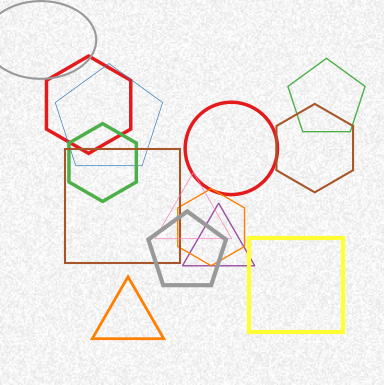[{"shape": "circle", "thickness": 2.5, "radius": 0.6, "center": [0.601, 0.615]}, {"shape": "hexagon", "thickness": 2.5, "radius": 0.63, "center": [0.23, 0.728]}, {"shape": "pentagon", "thickness": 0.5, "radius": 0.73, "center": [0.283, 0.688]}, {"shape": "pentagon", "thickness": 1, "radius": 0.53, "center": [0.848, 0.743]}, {"shape": "hexagon", "thickness": 2.5, "radius": 0.51, "center": [0.267, 0.578]}, {"shape": "triangle", "thickness": 1, "radius": 0.54, "center": [0.568, 0.364]}, {"shape": "hexagon", "thickness": 1, "radius": 0.5, "center": [0.548, 0.41]}, {"shape": "triangle", "thickness": 2, "radius": 0.54, "center": [0.332, 0.174]}, {"shape": "square", "thickness": 3, "radius": 0.61, "center": [0.769, 0.26]}, {"shape": "hexagon", "thickness": 1.5, "radius": 0.57, "center": [0.818, 0.615]}, {"shape": "square", "thickness": 1.5, "radius": 0.74, "center": [0.318, 0.465]}, {"shape": "triangle", "thickness": 0.5, "radius": 0.57, "center": [0.502, 0.437]}, {"shape": "pentagon", "thickness": 3, "radius": 0.53, "center": [0.486, 0.345]}, {"shape": "oval", "thickness": 1.5, "radius": 0.72, "center": [0.106, 0.896]}]